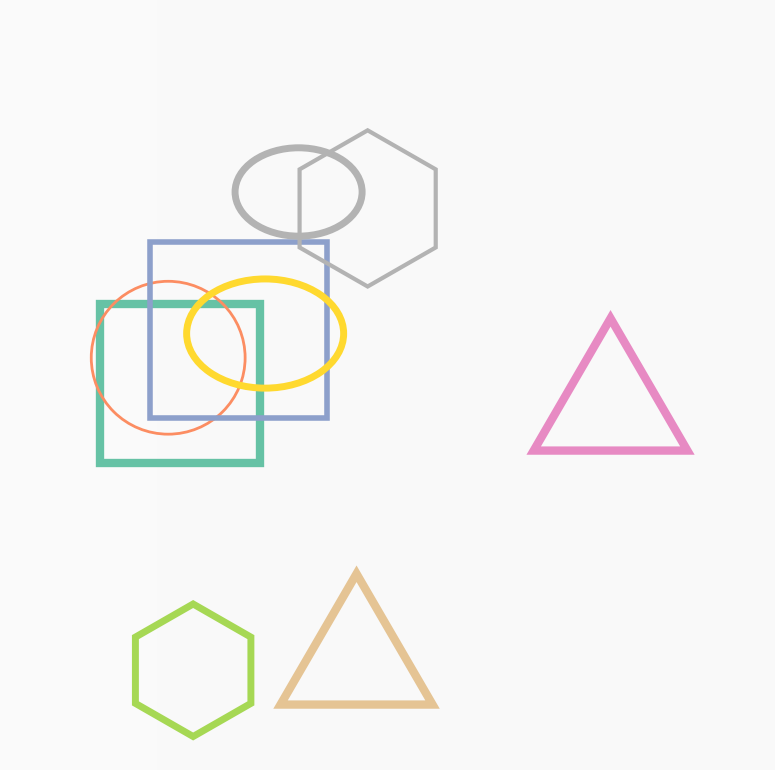[{"shape": "square", "thickness": 3, "radius": 0.52, "center": [0.232, 0.502]}, {"shape": "circle", "thickness": 1, "radius": 0.5, "center": [0.217, 0.535]}, {"shape": "square", "thickness": 2, "radius": 0.57, "center": [0.308, 0.572]}, {"shape": "triangle", "thickness": 3, "radius": 0.57, "center": [0.788, 0.472]}, {"shape": "hexagon", "thickness": 2.5, "radius": 0.43, "center": [0.249, 0.13]}, {"shape": "oval", "thickness": 2.5, "radius": 0.51, "center": [0.342, 0.567]}, {"shape": "triangle", "thickness": 3, "radius": 0.57, "center": [0.46, 0.142]}, {"shape": "oval", "thickness": 2.5, "radius": 0.41, "center": [0.385, 0.751]}, {"shape": "hexagon", "thickness": 1.5, "radius": 0.51, "center": [0.474, 0.729]}]